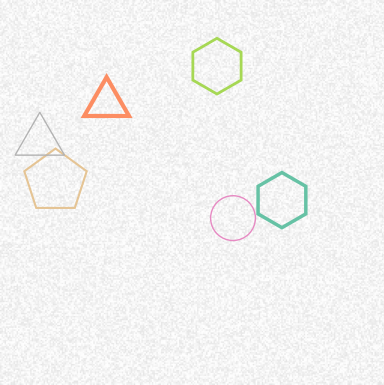[{"shape": "hexagon", "thickness": 2.5, "radius": 0.36, "center": [0.732, 0.48]}, {"shape": "triangle", "thickness": 3, "radius": 0.34, "center": [0.277, 0.732]}, {"shape": "circle", "thickness": 1, "radius": 0.29, "center": [0.605, 0.433]}, {"shape": "hexagon", "thickness": 2, "radius": 0.36, "center": [0.564, 0.828]}, {"shape": "pentagon", "thickness": 1.5, "radius": 0.43, "center": [0.144, 0.529]}, {"shape": "triangle", "thickness": 1, "radius": 0.37, "center": [0.103, 0.634]}]